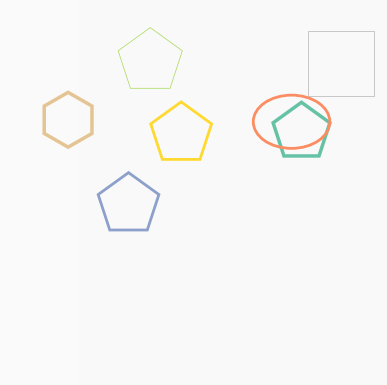[{"shape": "pentagon", "thickness": 2.5, "radius": 0.38, "center": [0.778, 0.657]}, {"shape": "oval", "thickness": 2, "radius": 0.49, "center": [0.752, 0.684]}, {"shape": "pentagon", "thickness": 2, "radius": 0.41, "center": [0.332, 0.469]}, {"shape": "pentagon", "thickness": 0.5, "radius": 0.44, "center": [0.388, 0.841]}, {"shape": "pentagon", "thickness": 2, "radius": 0.41, "center": [0.467, 0.653]}, {"shape": "hexagon", "thickness": 2.5, "radius": 0.36, "center": [0.176, 0.689]}, {"shape": "square", "thickness": 0.5, "radius": 0.43, "center": [0.881, 0.835]}]